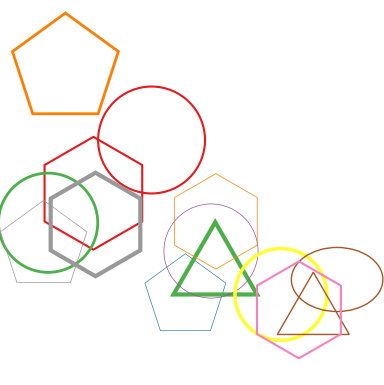[{"shape": "circle", "thickness": 1.5, "radius": 0.69, "center": [0.394, 0.636]}, {"shape": "hexagon", "thickness": 1.5, "radius": 0.73, "center": [0.243, 0.498]}, {"shape": "pentagon", "thickness": 0.5, "radius": 0.55, "center": [0.482, 0.231]}, {"shape": "circle", "thickness": 2, "radius": 0.64, "center": [0.125, 0.421]}, {"shape": "triangle", "thickness": 3, "radius": 0.63, "center": [0.559, 0.298]}, {"shape": "circle", "thickness": 0.5, "radius": 0.61, "center": [0.548, 0.348]}, {"shape": "hexagon", "thickness": 0.5, "radius": 0.62, "center": [0.561, 0.425]}, {"shape": "pentagon", "thickness": 2, "radius": 0.72, "center": [0.17, 0.822]}, {"shape": "circle", "thickness": 2.5, "radius": 0.6, "center": [0.73, 0.235]}, {"shape": "triangle", "thickness": 1, "radius": 0.54, "center": [0.814, 0.185]}, {"shape": "oval", "thickness": 1, "radius": 0.59, "center": [0.876, 0.274]}, {"shape": "hexagon", "thickness": 1.5, "radius": 0.63, "center": [0.776, 0.195]}, {"shape": "hexagon", "thickness": 3, "radius": 0.67, "center": [0.248, 0.417]}, {"shape": "pentagon", "thickness": 0.5, "radius": 0.59, "center": [0.113, 0.361]}]